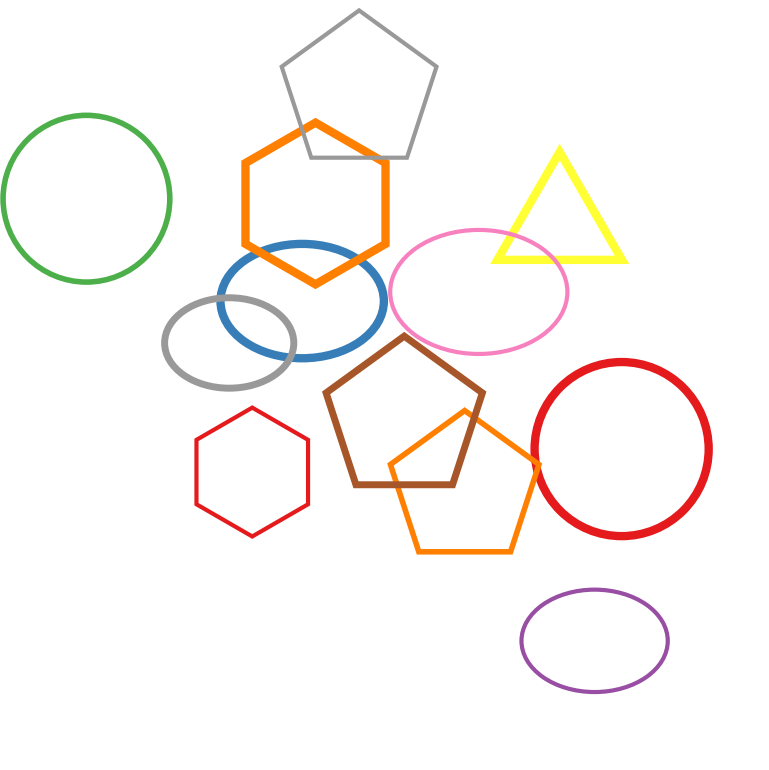[{"shape": "hexagon", "thickness": 1.5, "radius": 0.42, "center": [0.328, 0.387]}, {"shape": "circle", "thickness": 3, "radius": 0.57, "center": [0.807, 0.417]}, {"shape": "oval", "thickness": 3, "radius": 0.53, "center": [0.392, 0.609]}, {"shape": "circle", "thickness": 2, "radius": 0.54, "center": [0.112, 0.742]}, {"shape": "oval", "thickness": 1.5, "radius": 0.47, "center": [0.772, 0.168]}, {"shape": "hexagon", "thickness": 3, "radius": 0.53, "center": [0.41, 0.736]}, {"shape": "pentagon", "thickness": 2, "radius": 0.51, "center": [0.603, 0.365]}, {"shape": "triangle", "thickness": 3, "radius": 0.47, "center": [0.727, 0.709]}, {"shape": "pentagon", "thickness": 2.5, "radius": 0.53, "center": [0.525, 0.457]}, {"shape": "oval", "thickness": 1.5, "radius": 0.58, "center": [0.622, 0.621]}, {"shape": "oval", "thickness": 2.5, "radius": 0.42, "center": [0.298, 0.555]}, {"shape": "pentagon", "thickness": 1.5, "radius": 0.53, "center": [0.466, 0.881]}]